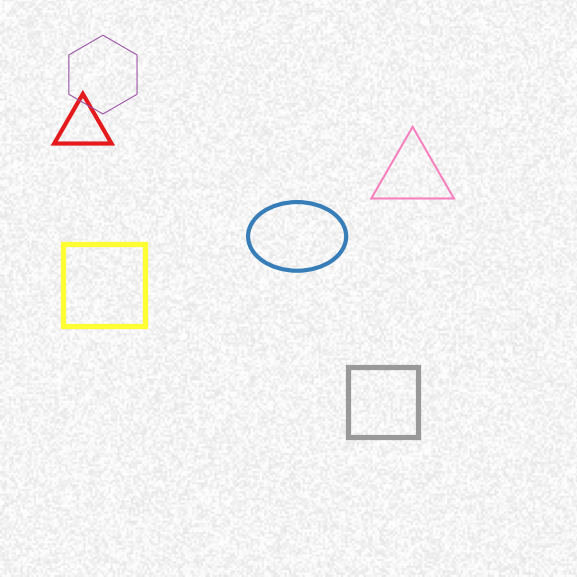[{"shape": "triangle", "thickness": 2, "radius": 0.29, "center": [0.143, 0.779]}, {"shape": "oval", "thickness": 2, "radius": 0.42, "center": [0.515, 0.59]}, {"shape": "hexagon", "thickness": 0.5, "radius": 0.34, "center": [0.178, 0.87]}, {"shape": "square", "thickness": 2.5, "radius": 0.35, "center": [0.18, 0.506]}, {"shape": "triangle", "thickness": 1, "radius": 0.41, "center": [0.714, 0.697]}, {"shape": "square", "thickness": 2.5, "radius": 0.3, "center": [0.663, 0.303]}]